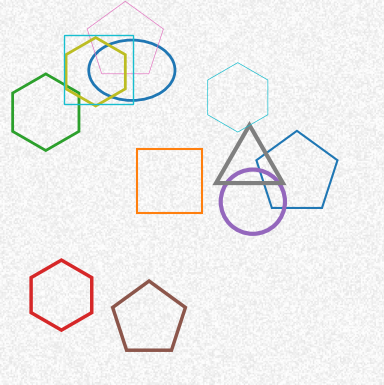[{"shape": "oval", "thickness": 2, "radius": 0.56, "center": [0.343, 0.818]}, {"shape": "pentagon", "thickness": 1.5, "radius": 0.55, "center": [0.771, 0.549]}, {"shape": "square", "thickness": 1.5, "radius": 0.42, "center": [0.44, 0.529]}, {"shape": "hexagon", "thickness": 2, "radius": 0.5, "center": [0.119, 0.709]}, {"shape": "hexagon", "thickness": 2.5, "radius": 0.45, "center": [0.16, 0.233]}, {"shape": "circle", "thickness": 3, "radius": 0.42, "center": [0.657, 0.476]}, {"shape": "pentagon", "thickness": 2.5, "radius": 0.5, "center": [0.387, 0.171]}, {"shape": "pentagon", "thickness": 0.5, "radius": 0.52, "center": [0.325, 0.893]}, {"shape": "triangle", "thickness": 3, "radius": 0.5, "center": [0.648, 0.575]}, {"shape": "hexagon", "thickness": 2, "radius": 0.44, "center": [0.249, 0.814]}, {"shape": "square", "thickness": 1, "radius": 0.45, "center": [0.257, 0.819]}, {"shape": "hexagon", "thickness": 0.5, "radius": 0.45, "center": [0.618, 0.747]}]